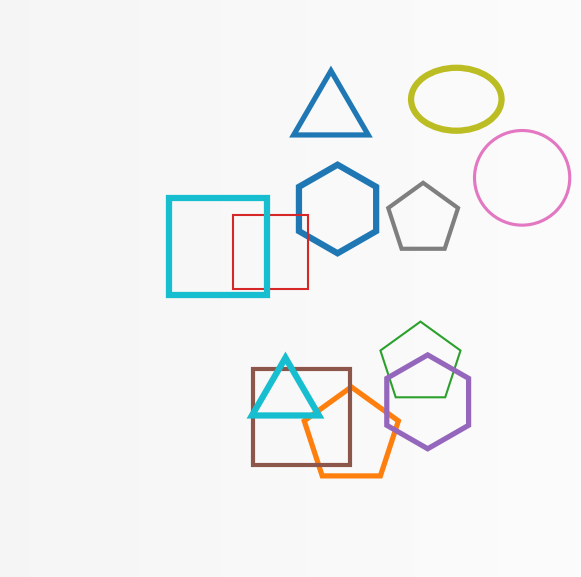[{"shape": "hexagon", "thickness": 3, "radius": 0.38, "center": [0.581, 0.637]}, {"shape": "triangle", "thickness": 2.5, "radius": 0.37, "center": [0.569, 0.802]}, {"shape": "pentagon", "thickness": 2.5, "radius": 0.43, "center": [0.604, 0.244]}, {"shape": "pentagon", "thickness": 1, "radius": 0.36, "center": [0.723, 0.37]}, {"shape": "square", "thickness": 1, "radius": 0.32, "center": [0.465, 0.563]}, {"shape": "hexagon", "thickness": 2.5, "radius": 0.41, "center": [0.736, 0.303]}, {"shape": "square", "thickness": 2, "radius": 0.42, "center": [0.519, 0.277]}, {"shape": "circle", "thickness": 1.5, "radius": 0.41, "center": [0.898, 0.691]}, {"shape": "pentagon", "thickness": 2, "radius": 0.32, "center": [0.728, 0.619]}, {"shape": "oval", "thickness": 3, "radius": 0.39, "center": [0.785, 0.827]}, {"shape": "square", "thickness": 3, "radius": 0.42, "center": [0.374, 0.572]}, {"shape": "triangle", "thickness": 3, "radius": 0.33, "center": [0.491, 0.313]}]